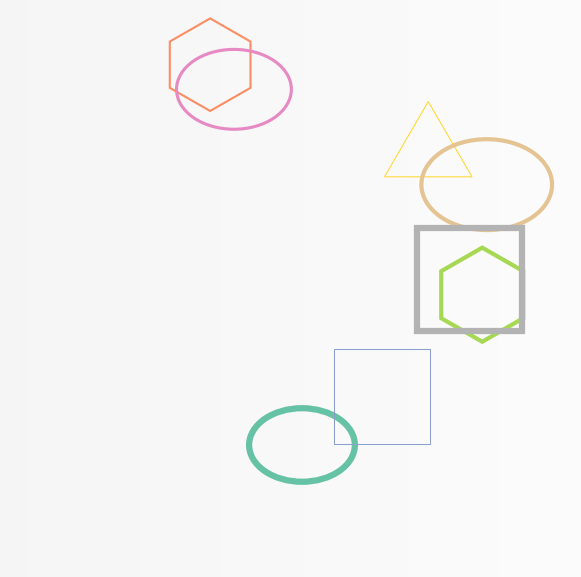[{"shape": "oval", "thickness": 3, "radius": 0.45, "center": [0.52, 0.229]}, {"shape": "hexagon", "thickness": 1, "radius": 0.4, "center": [0.362, 0.887]}, {"shape": "square", "thickness": 0.5, "radius": 0.41, "center": [0.657, 0.313]}, {"shape": "oval", "thickness": 1.5, "radius": 0.49, "center": [0.402, 0.844]}, {"shape": "hexagon", "thickness": 2, "radius": 0.41, "center": [0.83, 0.489]}, {"shape": "triangle", "thickness": 0.5, "radius": 0.43, "center": [0.737, 0.736]}, {"shape": "oval", "thickness": 2, "radius": 0.56, "center": [0.837, 0.679]}, {"shape": "square", "thickness": 3, "radius": 0.45, "center": [0.808, 0.515]}]